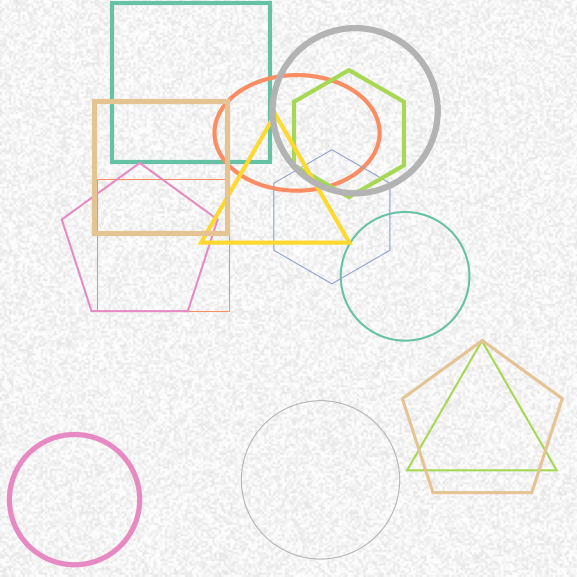[{"shape": "circle", "thickness": 1, "radius": 0.56, "center": [0.701, 0.521]}, {"shape": "square", "thickness": 2, "radius": 0.69, "center": [0.33, 0.856]}, {"shape": "square", "thickness": 0.5, "radius": 0.57, "center": [0.282, 0.574]}, {"shape": "oval", "thickness": 2, "radius": 0.71, "center": [0.514, 0.769]}, {"shape": "hexagon", "thickness": 0.5, "radius": 0.58, "center": [0.575, 0.624]}, {"shape": "circle", "thickness": 2.5, "radius": 0.56, "center": [0.129, 0.134]}, {"shape": "pentagon", "thickness": 1, "radius": 0.71, "center": [0.242, 0.575]}, {"shape": "hexagon", "thickness": 2, "radius": 0.55, "center": [0.604, 0.768]}, {"shape": "triangle", "thickness": 1, "radius": 0.75, "center": [0.834, 0.259]}, {"shape": "triangle", "thickness": 2, "radius": 0.74, "center": [0.477, 0.653]}, {"shape": "pentagon", "thickness": 1.5, "radius": 0.73, "center": [0.835, 0.264]}, {"shape": "square", "thickness": 2.5, "radius": 0.57, "center": [0.278, 0.71]}, {"shape": "circle", "thickness": 0.5, "radius": 0.69, "center": [0.555, 0.168]}, {"shape": "circle", "thickness": 3, "radius": 0.72, "center": [0.615, 0.807]}]